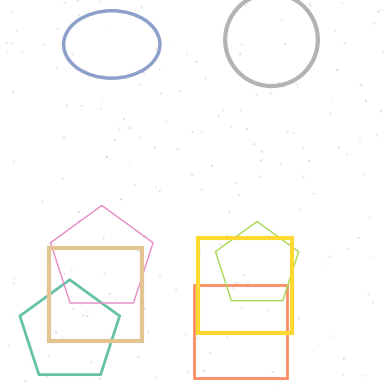[{"shape": "pentagon", "thickness": 2, "radius": 0.68, "center": [0.181, 0.137]}, {"shape": "square", "thickness": 2, "radius": 0.61, "center": [0.624, 0.14]}, {"shape": "oval", "thickness": 2.5, "radius": 0.63, "center": [0.29, 0.884]}, {"shape": "pentagon", "thickness": 1, "radius": 0.7, "center": [0.264, 0.326]}, {"shape": "pentagon", "thickness": 1, "radius": 0.57, "center": [0.668, 0.311]}, {"shape": "square", "thickness": 3, "radius": 0.61, "center": [0.637, 0.259]}, {"shape": "square", "thickness": 3, "radius": 0.6, "center": [0.248, 0.235]}, {"shape": "circle", "thickness": 3, "radius": 0.6, "center": [0.705, 0.897]}]